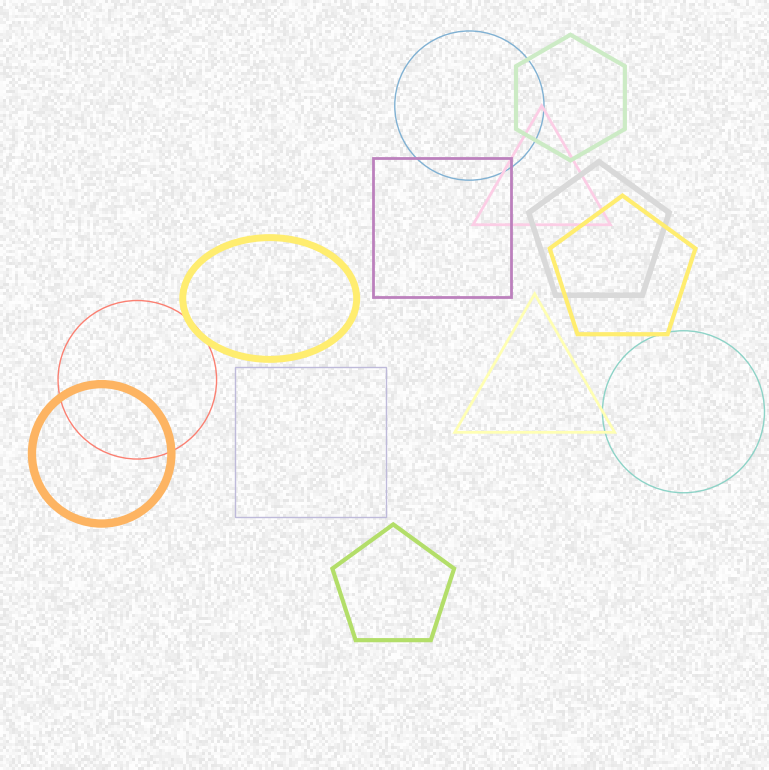[{"shape": "circle", "thickness": 0.5, "radius": 0.53, "center": [0.888, 0.465]}, {"shape": "triangle", "thickness": 1, "radius": 0.6, "center": [0.694, 0.499]}, {"shape": "square", "thickness": 0.5, "radius": 0.49, "center": [0.403, 0.426]}, {"shape": "circle", "thickness": 0.5, "radius": 0.51, "center": [0.178, 0.507]}, {"shape": "circle", "thickness": 0.5, "radius": 0.48, "center": [0.61, 0.863]}, {"shape": "circle", "thickness": 3, "radius": 0.45, "center": [0.132, 0.411]}, {"shape": "pentagon", "thickness": 1.5, "radius": 0.42, "center": [0.511, 0.236]}, {"shape": "triangle", "thickness": 1, "radius": 0.52, "center": [0.704, 0.76]}, {"shape": "pentagon", "thickness": 2, "radius": 0.48, "center": [0.778, 0.694]}, {"shape": "square", "thickness": 1, "radius": 0.45, "center": [0.574, 0.704]}, {"shape": "hexagon", "thickness": 1.5, "radius": 0.41, "center": [0.741, 0.873]}, {"shape": "oval", "thickness": 2.5, "radius": 0.56, "center": [0.35, 0.612]}, {"shape": "pentagon", "thickness": 1.5, "radius": 0.5, "center": [0.808, 0.646]}]